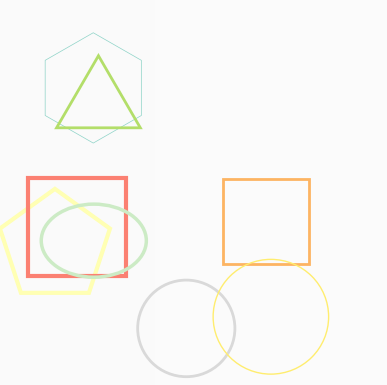[{"shape": "hexagon", "thickness": 0.5, "radius": 0.72, "center": [0.241, 0.772]}, {"shape": "pentagon", "thickness": 3, "radius": 0.75, "center": [0.142, 0.36]}, {"shape": "square", "thickness": 3, "radius": 0.64, "center": [0.199, 0.411]}, {"shape": "square", "thickness": 2, "radius": 0.55, "center": [0.687, 0.425]}, {"shape": "triangle", "thickness": 2, "radius": 0.62, "center": [0.254, 0.73]}, {"shape": "circle", "thickness": 2, "radius": 0.63, "center": [0.481, 0.147]}, {"shape": "oval", "thickness": 2.5, "radius": 0.68, "center": [0.242, 0.375]}, {"shape": "circle", "thickness": 1, "radius": 0.75, "center": [0.699, 0.177]}]